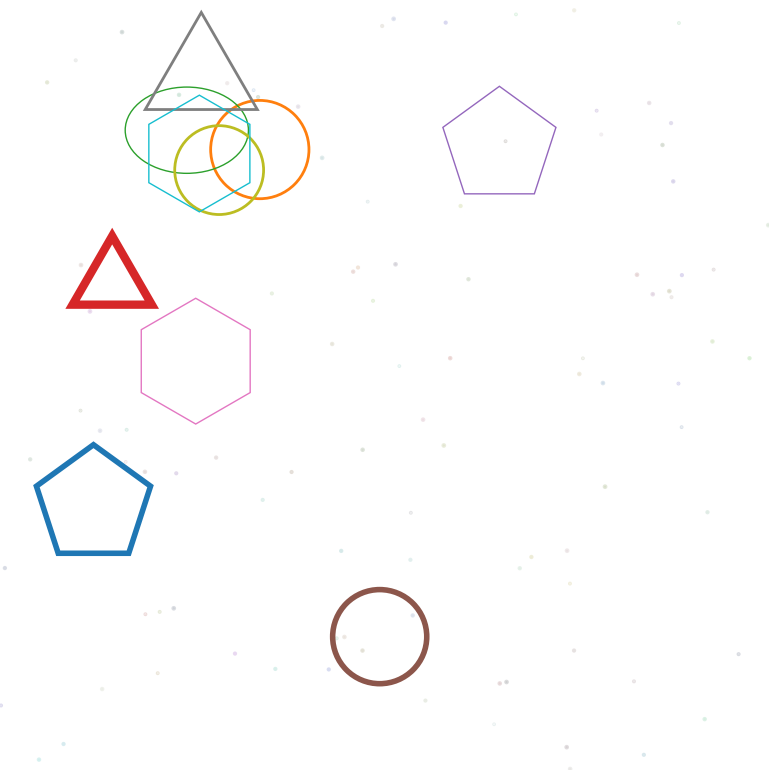[{"shape": "pentagon", "thickness": 2, "radius": 0.39, "center": [0.121, 0.345]}, {"shape": "circle", "thickness": 1, "radius": 0.32, "center": [0.337, 0.806]}, {"shape": "oval", "thickness": 0.5, "radius": 0.4, "center": [0.243, 0.831]}, {"shape": "triangle", "thickness": 3, "radius": 0.3, "center": [0.146, 0.634]}, {"shape": "pentagon", "thickness": 0.5, "radius": 0.39, "center": [0.649, 0.811]}, {"shape": "circle", "thickness": 2, "radius": 0.31, "center": [0.493, 0.173]}, {"shape": "hexagon", "thickness": 0.5, "radius": 0.41, "center": [0.254, 0.531]}, {"shape": "triangle", "thickness": 1, "radius": 0.42, "center": [0.261, 0.9]}, {"shape": "circle", "thickness": 1, "radius": 0.29, "center": [0.285, 0.779]}, {"shape": "hexagon", "thickness": 0.5, "radius": 0.38, "center": [0.259, 0.801]}]